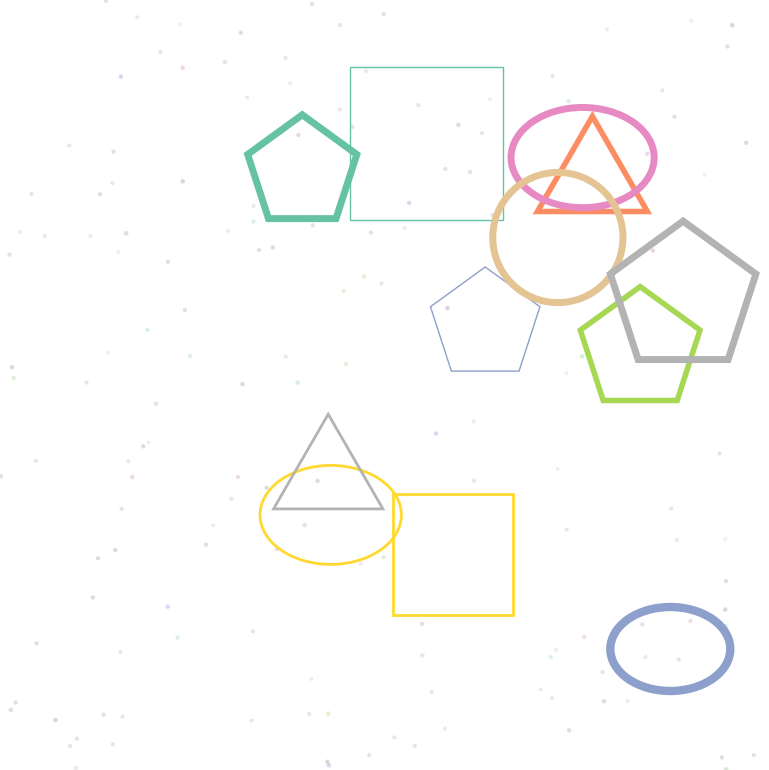[{"shape": "square", "thickness": 0.5, "radius": 0.5, "center": [0.554, 0.814]}, {"shape": "pentagon", "thickness": 2.5, "radius": 0.37, "center": [0.393, 0.776]}, {"shape": "triangle", "thickness": 2, "radius": 0.41, "center": [0.769, 0.767]}, {"shape": "pentagon", "thickness": 0.5, "radius": 0.37, "center": [0.63, 0.579]}, {"shape": "oval", "thickness": 3, "radius": 0.39, "center": [0.871, 0.157]}, {"shape": "oval", "thickness": 2.5, "radius": 0.46, "center": [0.757, 0.795]}, {"shape": "pentagon", "thickness": 2, "radius": 0.41, "center": [0.831, 0.546]}, {"shape": "oval", "thickness": 1, "radius": 0.46, "center": [0.43, 0.331]}, {"shape": "square", "thickness": 1, "radius": 0.39, "center": [0.588, 0.28]}, {"shape": "circle", "thickness": 2.5, "radius": 0.42, "center": [0.725, 0.692]}, {"shape": "triangle", "thickness": 1, "radius": 0.41, "center": [0.426, 0.38]}, {"shape": "pentagon", "thickness": 2.5, "radius": 0.5, "center": [0.887, 0.613]}]